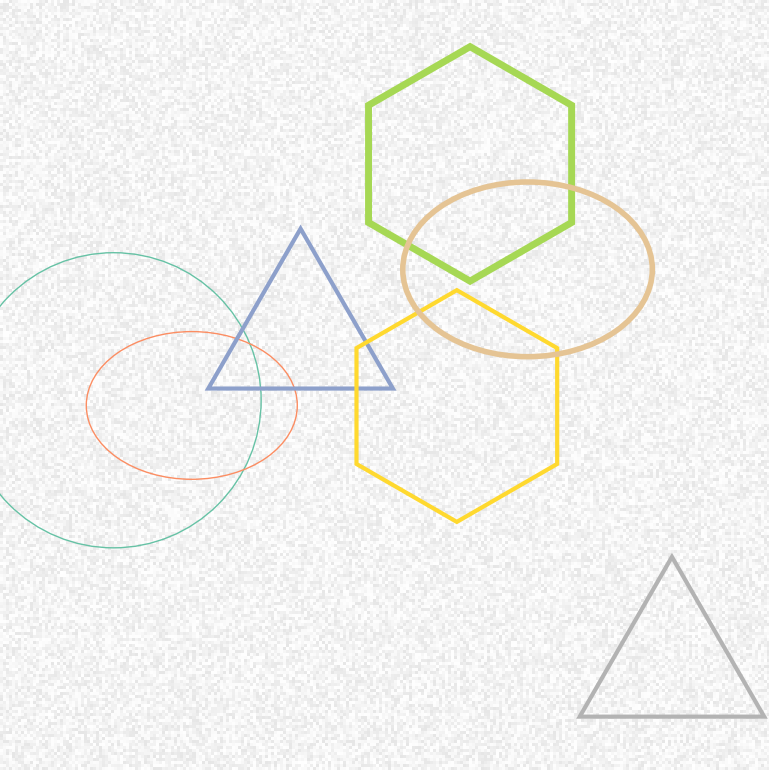[{"shape": "circle", "thickness": 0.5, "radius": 0.96, "center": [0.148, 0.48]}, {"shape": "oval", "thickness": 0.5, "radius": 0.69, "center": [0.249, 0.473]}, {"shape": "triangle", "thickness": 1.5, "radius": 0.69, "center": [0.39, 0.565]}, {"shape": "hexagon", "thickness": 2.5, "radius": 0.76, "center": [0.61, 0.787]}, {"shape": "hexagon", "thickness": 1.5, "radius": 0.75, "center": [0.593, 0.473]}, {"shape": "oval", "thickness": 2, "radius": 0.81, "center": [0.685, 0.65]}, {"shape": "triangle", "thickness": 1.5, "radius": 0.69, "center": [0.873, 0.138]}]